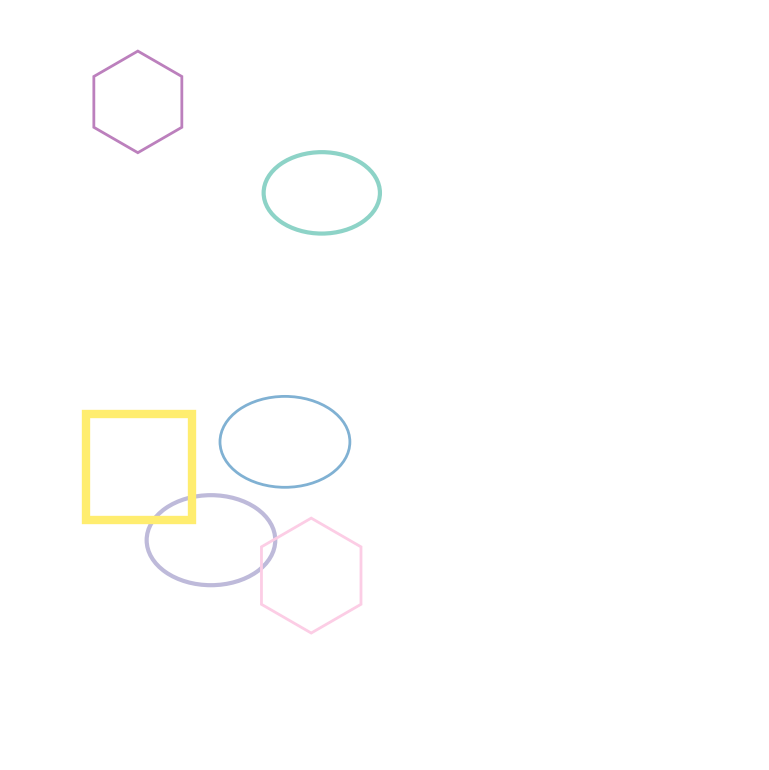[{"shape": "oval", "thickness": 1.5, "radius": 0.38, "center": [0.418, 0.75]}, {"shape": "oval", "thickness": 1.5, "radius": 0.42, "center": [0.274, 0.298]}, {"shape": "oval", "thickness": 1, "radius": 0.42, "center": [0.37, 0.426]}, {"shape": "hexagon", "thickness": 1, "radius": 0.37, "center": [0.404, 0.252]}, {"shape": "hexagon", "thickness": 1, "radius": 0.33, "center": [0.179, 0.868]}, {"shape": "square", "thickness": 3, "radius": 0.34, "center": [0.18, 0.394]}]